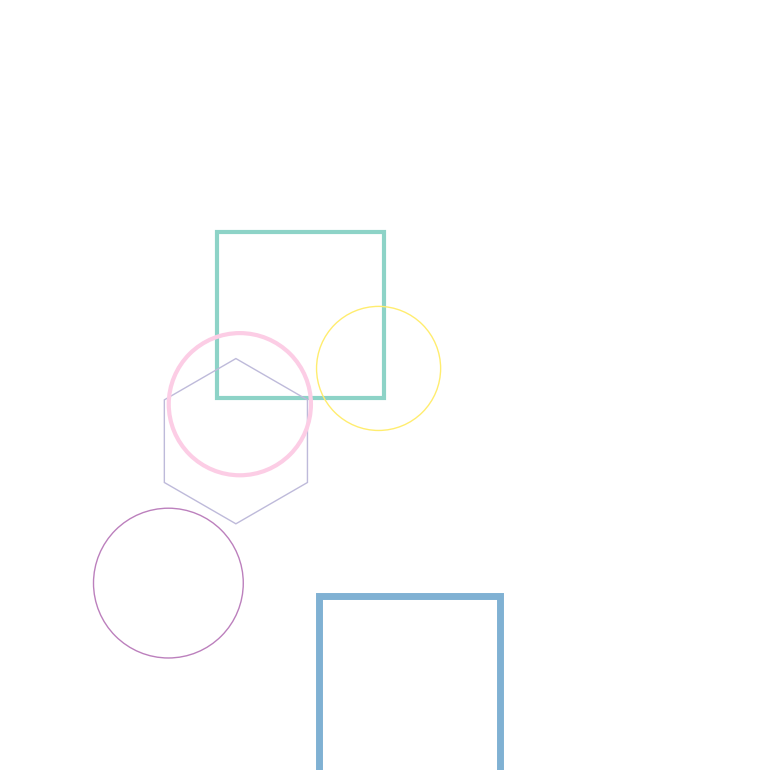[{"shape": "square", "thickness": 1.5, "radius": 0.54, "center": [0.39, 0.591]}, {"shape": "hexagon", "thickness": 0.5, "radius": 0.54, "center": [0.306, 0.427]}, {"shape": "square", "thickness": 2.5, "radius": 0.59, "center": [0.532, 0.108]}, {"shape": "circle", "thickness": 1.5, "radius": 0.46, "center": [0.311, 0.475]}, {"shape": "circle", "thickness": 0.5, "radius": 0.49, "center": [0.219, 0.243]}, {"shape": "circle", "thickness": 0.5, "radius": 0.4, "center": [0.492, 0.522]}]